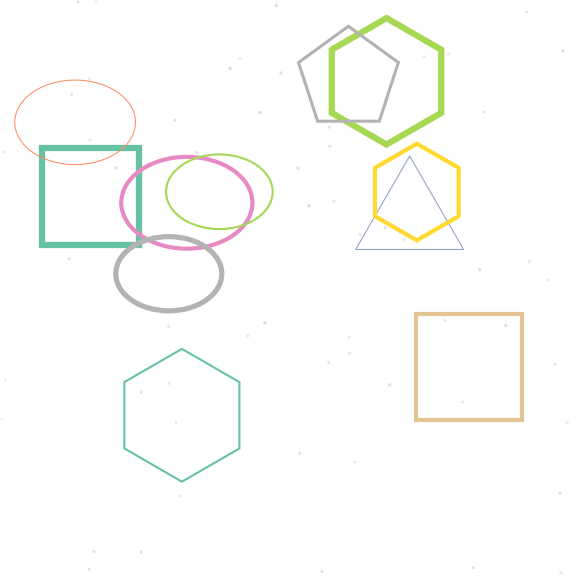[{"shape": "hexagon", "thickness": 1, "radius": 0.57, "center": [0.315, 0.28]}, {"shape": "square", "thickness": 3, "radius": 0.42, "center": [0.157, 0.659]}, {"shape": "oval", "thickness": 0.5, "radius": 0.52, "center": [0.13, 0.787]}, {"shape": "triangle", "thickness": 0.5, "radius": 0.54, "center": [0.709, 0.621]}, {"shape": "oval", "thickness": 2, "radius": 0.57, "center": [0.324, 0.648]}, {"shape": "hexagon", "thickness": 3, "radius": 0.55, "center": [0.669, 0.858]}, {"shape": "oval", "thickness": 1, "radius": 0.46, "center": [0.38, 0.667]}, {"shape": "hexagon", "thickness": 2, "radius": 0.42, "center": [0.722, 0.667]}, {"shape": "square", "thickness": 2, "radius": 0.46, "center": [0.812, 0.363]}, {"shape": "oval", "thickness": 2.5, "radius": 0.46, "center": [0.292, 0.525]}, {"shape": "pentagon", "thickness": 1.5, "radius": 0.45, "center": [0.603, 0.863]}]